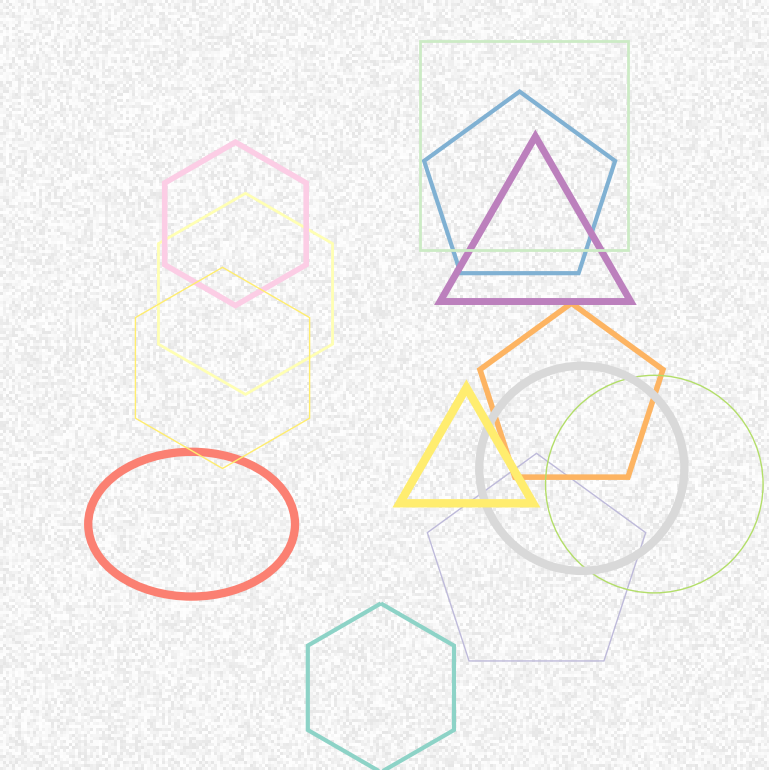[{"shape": "hexagon", "thickness": 1.5, "radius": 0.55, "center": [0.495, 0.107]}, {"shape": "hexagon", "thickness": 1, "radius": 0.65, "center": [0.319, 0.618]}, {"shape": "pentagon", "thickness": 0.5, "radius": 0.75, "center": [0.697, 0.262]}, {"shape": "oval", "thickness": 3, "radius": 0.67, "center": [0.249, 0.319]}, {"shape": "pentagon", "thickness": 1.5, "radius": 0.65, "center": [0.675, 0.751]}, {"shape": "pentagon", "thickness": 2, "radius": 0.62, "center": [0.742, 0.481]}, {"shape": "circle", "thickness": 0.5, "radius": 0.71, "center": [0.85, 0.371]}, {"shape": "hexagon", "thickness": 2, "radius": 0.53, "center": [0.306, 0.709]}, {"shape": "circle", "thickness": 3, "radius": 0.67, "center": [0.756, 0.392]}, {"shape": "triangle", "thickness": 2.5, "radius": 0.71, "center": [0.695, 0.68]}, {"shape": "square", "thickness": 1, "radius": 0.68, "center": [0.68, 0.811]}, {"shape": "triangle", "thickness": 3, "radius": 0.5, "center": [0.606, 0.396]}, {"shape": "hexagon", "thickness": 0.5, "radius": 0.65, "center": [0.289, 0.522]}]